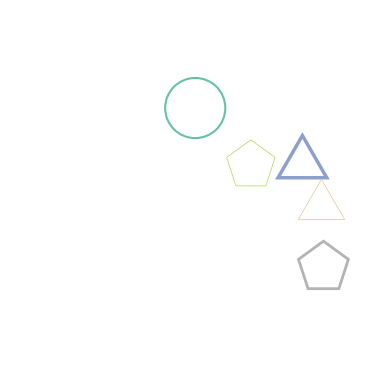[{"shape": "circle", "thickness": 1.5, "radius": 0.39, "center": [0.507, 0.719]}, {"shape": "triangle", "thickness": 2.5, "radius": 0.37, "center": [0.785, 0.575]}, {"shape": "pentagon", "thickness": 0.5, "radius": 0.33, "center": [0.652, 0.571]}, {"shape": "triangle", "thickness": 0.5, "radius": 0.35, "center": [0.835, 0.465]}, {"shape": "pentagon", "thickness": 2, "radius": 0.34, "center": [0.84, 0.305]}]